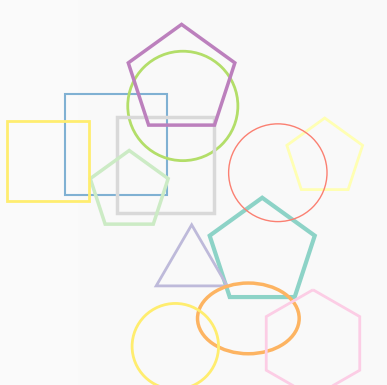[{"shape": "pentagon", "thickness": 3, "radius": 0.71, "center": [0.677, 0.344]}, {"shape": "pentagon", "thickness": 2, "radius": 0.51, "center": [0.838, 0.591]}, {"shape": "triangle", "thickness": 2, "radius": 0.53, "center": [0.495, 0.31]}, {"shape": "circle", "thickness": 1, "radius": 0.63, "center": [0.717, 0.551]}, {"shape": "square", "thickness": 1.5, "radius": 0.66, "center": [0.3, 0.624]}, {"shape": "oval", "thickness": 2.5, "radius": 0.66, "center": [0.641, 0.173]}, {"shape": "circle", "thickness": 2, "radius": 0.71, "center": [0.472, 0.725]}, {"shape": "hexagon", "thickness": 2, "radius": 0.7, "center": [0.808, 0.108]}, {"shape": "square", "thickness": 2.5, "radius": 0.62, "center": [0.427, 0.572]}, {"shape": "pentagon", "thickness": 2.5, "radius": 0.72, "center": [0.469, 0.792]}, {"shape": "pentagon", "thickness": 2.5, "radius": 0.53, "center": [0.333, 0.503]}, {"shape": "square", "thickness": 2, "radius": 0.52, "center": [0.124, 0.582]}, {"shape": "circle", "thickness": 2, "radius": 0.56, "center": [0.452, 0.1]}]